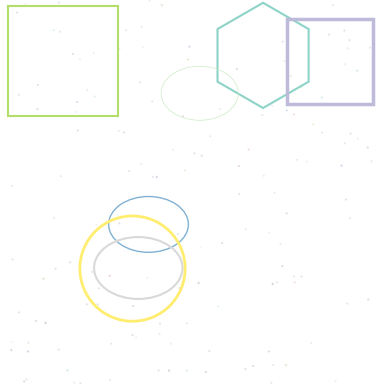[{"shape": "hexagon", "thickness": 1.5, "radius": 0.68, "center": [0.683, 0.856]}, {"shape": "square", "thickness": 2.5, "radius": 0.56, "center": [0.858, 0.84]}, {"shape": "oval", "thickness": 1, "radius": 0.52, "center": [0.386, 0.417]}, {"shape": "square", "thickness": 1.5, "radius": 0.71, "center": [0.163, 0.841]}, {"shape": "oval", "thickness": 1.5, "radius": 0.57, "center": [0.359, 0.304]}, {"shape": "oval", "thickness": 0.5, "radius": 0.5, "center": [0.519, 0.758]}, {"shape": "circle", "thickness": 2, "radius": 0.68, "center": [0.344, 0.302]}]